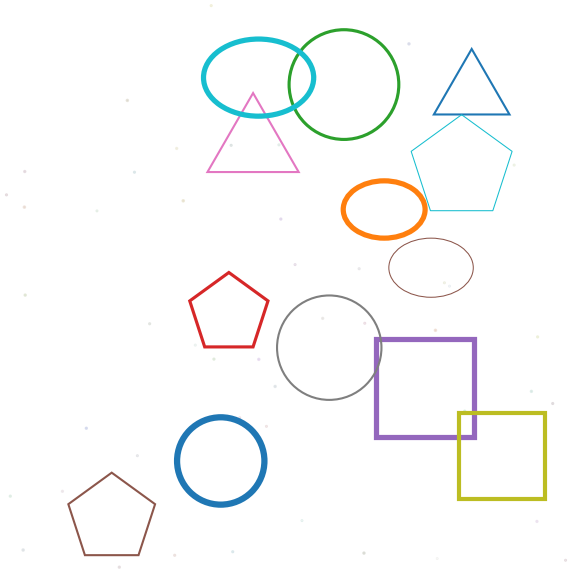[{"shape": "circle", "thickness": 3, "radius": 0.38, "center": [0.382, 0.201]}, {"shape": "triangle", "thickness": 1, "radius": 0.38, "center": [0.817, 0.839]}, {"shape": "oval", "thickness": 2.5, "radius": 0.35, "center": [0.665, 0.636]}, {"shape": "circle", "thickness": 1.5, "radius": 0.47, "center": [0.596, 0.853]}, {"shape": "pentagon", "thickness": 1.5, "radius": 0.36, "center": [0.396, 0.456]}, {"shape": "square", "thickness": 2.5, "radius": 0.43, "center": [0.736, 0.327]}, {"shape": "oval", "thickness": 0.5, "radius": 0.37, "center": [0.746, 0.536]}, {"shape": "pentagon", "thickness": 1, "radius": 0.39, "center": [0.193, 0.102]}, {"shape": "triangle", "thickness": 1, "radius": 0.46, "center": [0.438, 0.747]}, {"shape": "circle", "thickness": 1, "radius": 0.45, "center": [0.57, 0.397]}, {"shape": "square", "thickness": 2, "radius": 0.37, "center": [0.869, 0.21]}, {"shape": "oval", "thickness": 2.5, "radius": 0.48, "center": [0.448, 0.865]}, {"shape": "pentagon", "thickness": 0.5, "radius": 0.46, "center": [0.799, 0.709]}]